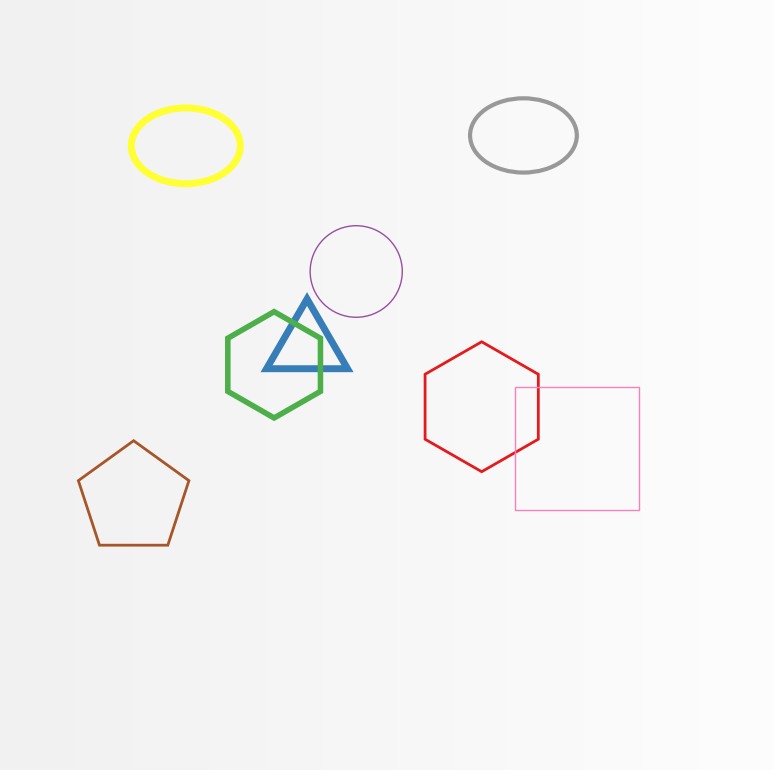[{"shape": "hexagon", "thickness": 1, "radius": 0.42, "center": [0.622, 0.472]}, {"shape": "triangle", "thickness": 2.5, "radius": 0.3, "center": [0.396, 0.551]}, {"shape": "hexagon", "thickness": 2, "radius": 0.35, "center": [0.354, 0.526]}, {"shape": "circle", "thickness": 0.5, "radius": 0.3, "center": [0.46, 0.647]}, {"shape": "oval", "thickness": 2.5, "radius": 0.35, "center": [0.24, 0.811]}, {"shape": "pentagon", "thickness": 1, "radius": 0.38, "center": [0.172, 0.353]}, {"shape": "square", "thickness": 0.5, "radius": 0.4, "center": [0.745, 0.417]}, {"shape": "oval", "thickness": 1.5, "radius": 0.34, "center": [0.675, 0.824]}]